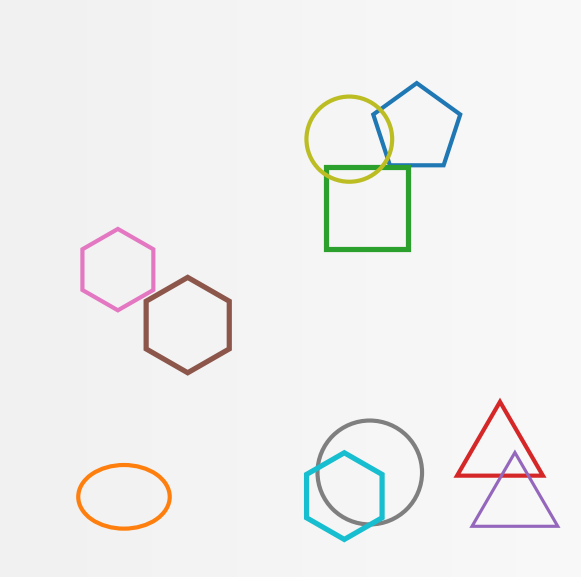[{"shape": "pentagon", "thickness": 2, "radius": 0.39, "center": [0.717, 0.777]}, {"shape": "oval", "thickness": 2, "radius": 0.39, "center": [0.213, 0.139]}, {"shape": "square", "thickness": 2.5, "radius": 0.35, "center": [0.632, 0.639]}, {"shape": "triangle", "thickness": 2, "radius": 0.43, "center": [0.86, 0.218]}, {"shape": "triangle", "thickness": 1.5, "radius": 0.43, "center": [0.886, 0.13]}, {"shape": "hexagon", "thickness": 2.5, "radius": 0.41, "center": [0.323, 0.436]}, {"shape": "hexagon", "thickness": 2, "radius": 0.35, "center": [0.203, 0.532]}, {"shape": "circle", "thickness": 2, "radius": 0.45, "center": [0.636, 0.181]}, {"shape": "circle", "thickness": 2, "radius": 0.37, "center": [0.601, 0.758]}, {"shape": "hexagon", "thickness": 2.5, "radius": 0.38, "center": [0.592, 0.14]}]